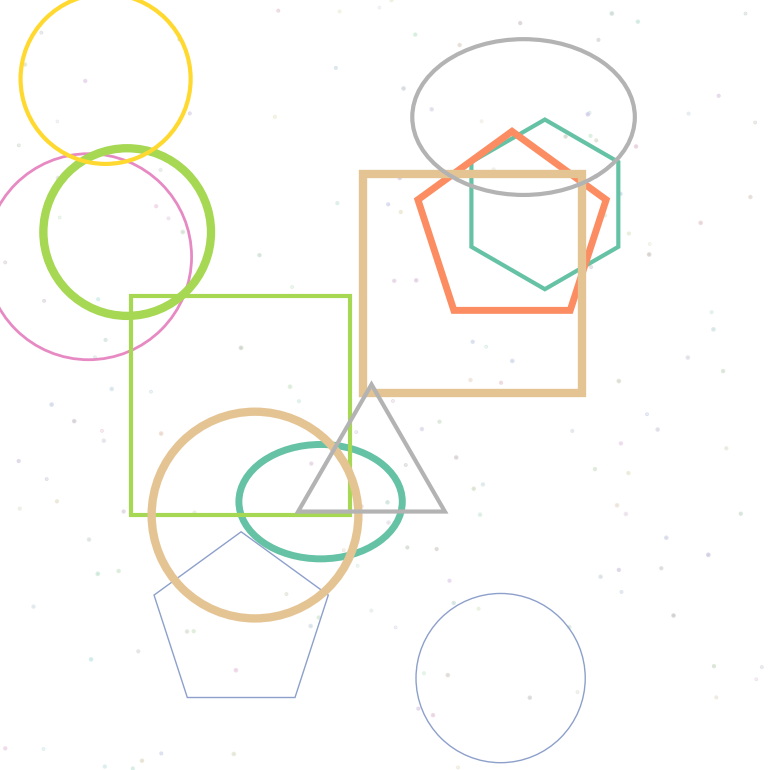[{"shape": "oval", "thickness": 2.5, "radius": 0.53, "center": [0.416, 0.348]}, {"shape": "hexagon", "thickness": 1.5, "radius": 0.55, "center": [0.708, 0.735]}, {"shape": "pentagon", "thickness": 2.5, "radius": 0.64, "center": [0.665, 0.701]}, {"shape": "circle", "thickness": 0.5, "radius": 0.55, "center": [0.65, 0.119]}, {"shape": "pentagon", "thickness": 0.5, "radius": 0.59, "center": [0.313, 0.19]}, {"shape": "circle", "thickness": 1, "radius": 0.67, "center": [0.115, 0.667]}, {"shape": "circle", "thickness": 3, "radius": 0.54, "center": [0.165, 0.699]}, {"shape": "square", "thickness": 1.5, "radius": 0.71, "center": [0.312, 0.474]}, {"shape": "circle", "thickness": 1.5, "radius": 0.55, "center": [0.137, 0.898]}, {"shape": "square", "thickness": 3, "radius": 0.71, "center": [0.614, 0.632]}, {"shape": "circle", "thickness": 3, "radius": 0.67, "center": [0.331, 0.331]}, {"shape": "triangle", "thickness": 1.5, "radius": 0.55, "center": [0.482, 0.391]}, {"shape": "oval", "thickness": 1.5, "radius": 0.72, "center": [0.68, 0.848]}]